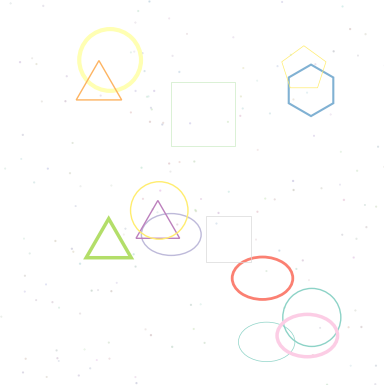[{"shape": "circle", "thickness": 1, "radius": 0.38, "center": [0.81, 0.176]}, {"shape": "oval", "thickness": 0.5, "radius": 0.37, "center": [0.693, 0.112]}, {"shape": "circle", "thickness": 3, "radius": 0.4, "center": [0.286, 0.844]}, {"shape": "oval", "thickness": 1, "radius": 0.39, "center": [0.445, 0.391]}, {"shape": "oval", "thickness": 2, "radius": 0.39, "center": [0.682, 0.277]}, {"shape": "hexagon", "thickness": 1.5, "radius": 0.33, "center": [0.808, 0.765]}, {"shape": "triangle", "thickness": 1, "radius": 0.34, "center": [0.257, 0.775]}, {"shape": "triangle", "thickness": 2.5, "radius": 0.34, "center": [0.282, 0.364]}, {"shape": "oval", "thickness": 2.5, "radius": 0.39, "center": [0.798, 0.128]}, {"shape": "square", "thickness": 0.5, "radius": 0.3, "center": [0.594, 0.378]}, {"shape": "triangle", "thickness": 1, "radius": 0.33, "center": [0.41, 0.414]}, {"shape": "square", "thickness": 0.5, "radius": 0.42, "center": [0.528, 0.705]}, {"shape": "pentagon", "thickness": 0.5, "radius": 0.3, "center": [0.789, 0.821]}, {"shape": "circle", "thickness": 1, "radius": 0.37, "center": [0.414, 0.453]}]